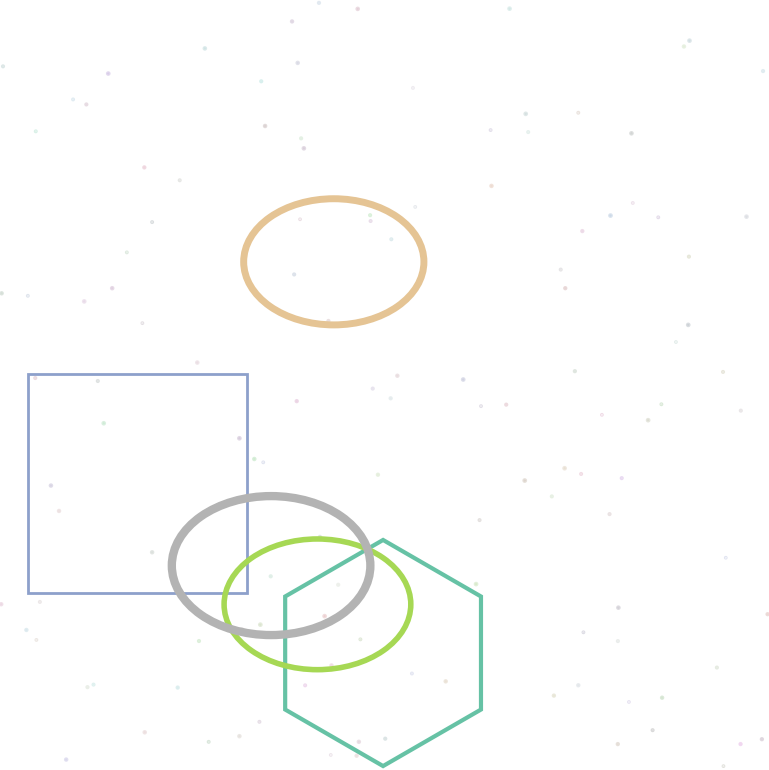[{"shape": "hexagon", "thickness": 1.5, "radius": 0.73, "center": [0.498, 0.152]}, {"shape": "square", "thickness": 1, "radius": 0.71, "center": [0.179, 0.372]}, {"shape": "oval", "thickness": 2, "radius": 0.61, "center": [0.412, 0.215]}, {"shape": "oval", "thickness": 2.5, "radius": 0.59, "center": [0.433, 0.66]}, {"shape": "oval", "thickness": 3, "radius": 0.64, "center": [0.352, 0.265]}]